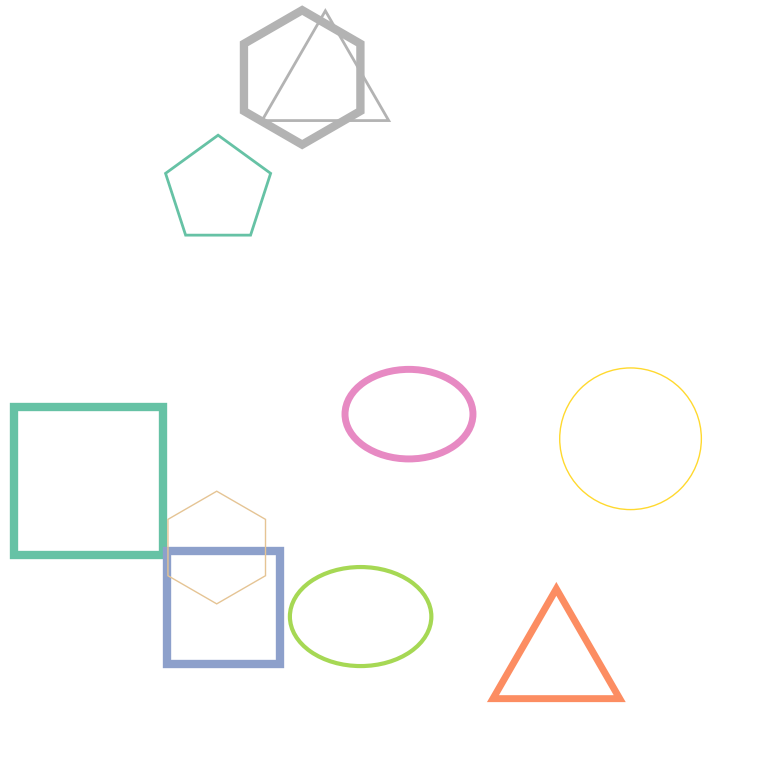[{"shape": "square", "thickness": 3, "radius": 0.48, "center": [0.115, 0.376]}, {"shape": "pentagon", "thickness": 1, "radius": 0.36, "center": [0.283, 0.753]}, {"shape": "triangle", "thickness": 2.5, "radius": 0.48, "center": [0.723, 0.14]}, {"shape": "square", "thickness": 3, "radius": 0.37, "center": [0.29, 0.211]}, {"shape": "oval", "thickness": 2.5, "radius": 0.42, "center": [0.531, 0.462]}, {"shape": "oval", "thickness": 1.5, "radius": 0.46, "center": [0.468, 0.199]}, {"shape": "circle", "thickness": 0.5, "radius": 0.46, "center": [0.819, 0.43]}, {"shape": "hexagon", "thickness": 0.5, "radius": 0.37, "center": [0.281, 0.289]}, {"shape": "triangle", "thickness": 1, "radius": 0.47, "center": [0.423, 0.891]}, {"shape": "hexagon", "thickness": 3, "radius": 0.44, "center": [0.392, 0.899]}]